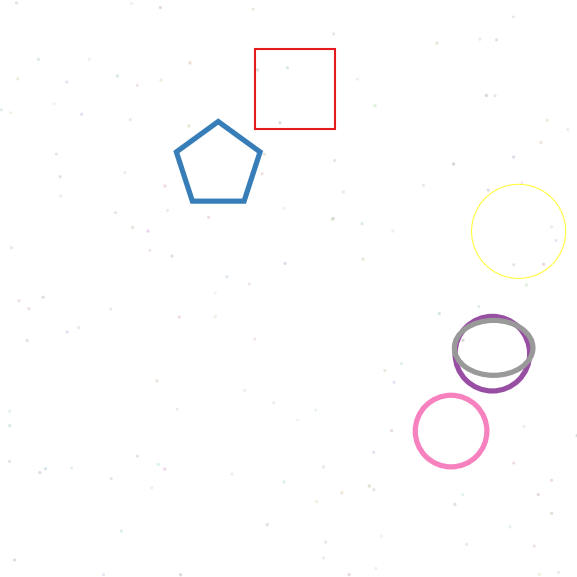[{"shape": "square", "thickness": 1, "radius": 0.34, "center": [0.511, 0.845]}, {"shape": "pentagon", "thickness": 2.5, "radius": 0.38, "center": [0.378, 0.712]}, {"shape": "circle", "thickness": 2.5, "radius": 0.32, "center": [0.853, 0.387]}, {"shape": "circle", "thickness": 0.5, "radius": 0.41, "center": [0.898, 0.599]}, {"shape": "circle", "thickness": 2.5, "radius": 0.31, "center": [0.781, 0.253]}, {"shape": "oval", "thickness": 2.5, "radius": 0.34, "center": [0.855, 0.397]}]